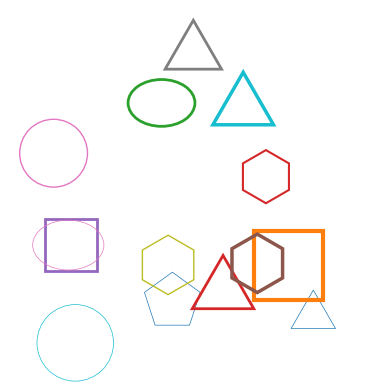[{"shape": "pentagon", "thickness": 0.5, "radius": 0.38, "center": [0.448, 0.217]}, {"shape": "triangle", "thickness": 0.5, "radius": 0.33, "center": [0.814, 0.18]}, {"shape": "square", "thickness": 3, "radius": 0.45, "center": [0.749, 0.311]}, {"shape": "oval", "thickness": 2, "radius": 0.43, "center": [0.419, 0.733]}, {"shape": "hexagon", "thickness": 1.5, "radius": 0.35, "center": [0.691, 0.541]}, {"shape": "triangle", "thickness": 2, "radius": 0.46, "center": [0.579, 0.244]}, {"shape": "square", "thickness": 2, "radius": 0.34, "center": [0.185, 0.363]}, {"shape": "hexagon", "thickness": 2.5, "radius": 0.38, "center": [0.668, 0.316]}, {"shape": "oval", "thickness": 0.5, "radius": 0.46, "center": [0.177, 0.364]}, {"shape": "circle", "thickness": 1, "radius": 0.44, "center": [0.139, 0.602]}, {"shape": "triangle", "thickness": 2, "radius": 0.42, "center": [0.502, 0.863]}, {"shape": "hexagon", "thickness": 1, "radius": 0.39, "center": [0.437, 0.312]}, {"shape": "triangle", "thickness": 2.5, "radius": 0.45, "center": [0.632, 0.721]}, {"shape": "circle", "thickness": 0.5, "radius": 0.5, "center": [0.195, 0.109]}]